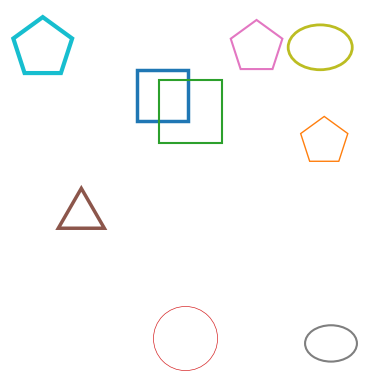[{"shape": "square", "thickness": 2.5, "radius": 0.33, "center": [0.422, 0.752]}, {"shape": "pentagon", "thickness": 1, "radius": 0.32, "center": [0.842, 0.633]}, {"shape": "square", "thickness": 1.5, "radius": 0.41, "center": [0.494, 0.71]}, {"shape": "circle", "thickness": 0.5, "radius": 0.42, "center": [0.482, 0.121]}, {"shape": "triangle", "thickness": 2.5, "radius": 0.35, "center": [0.211, 0.442]}, {"shape": "pentagon", "thickness": 1.5, "radius": 0.35, "center": [0.666, 0.878]}, {"shape": "oval", "thickness": 1.5, "radius": 0.34, "center": [0.86, 0.108]}, {"shape": "oval", "thickness": 2, "radius": 0.42, "center": [0.832, 0.877]}, {"shape": "pentagon", "thickness": 3, "radius": 0.4, "center": [0.111, 0.875]}]